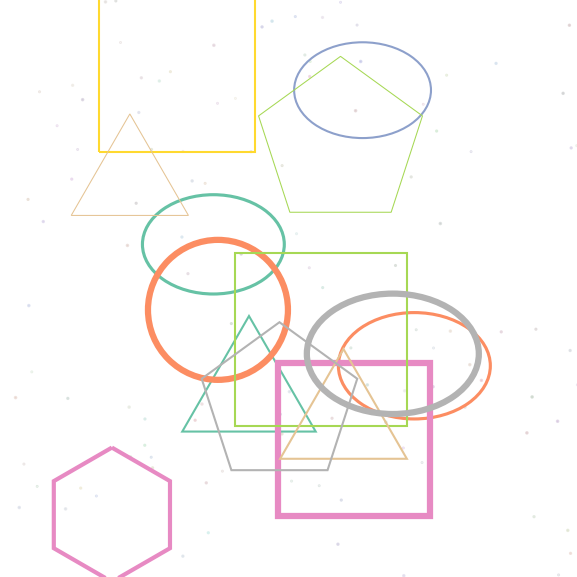[{"shape": "oval", "thickness": 1.5, "radius": 0.61, "center": [0.369, 0.576]}, {"shape": "triangle", "thickness": 1, "radius": 0.67, "center": [0.431, 0.319]}, {"shape": "circle", "thickness": 3, "radius": 0.61, "center": [0.377, 0.463]}, {"shape": "oval", "thickness": 1.5, "radius": 0.66, "center": [0.718, 0.366]}, {"shape": "oval", "thickness": 1, "radius": 0.59, "center": [0.628, 0.843]}, {"shape": "hexagon", "thickness": 2, "radius": 0.58, "center": [0.194, 0.108]}, {"shape": "square", "thickness": 3, "radius": 0.66, "center": [0.613, 0.238]}, {"shape": "square", "thickness": 1, "radius": 0.75, "center": [0.556, 0.412]}, {"shape": "pentagon", "thickness": 0.5, "radius": 0.75, "center": [0.59, 0.752]}, {"shape": "square", "thickness": 1, "radius": 0.68, "center": [0.307, 0.871]}, {"shape": "triangle", "thickness": 1, "radius": 0.63, "center": [0.595, 0.268]}, {"shape": "triangle", "thickness": 0.5, "radius": 0.59, "center": [0.225, 0.685]}, {"shape": "oval", "thickness": 3, "radius": 0.74, "center": [0.68, 0.386]}, {"shape": "pentagon", "thickness": 1, "radius": 0.71, "center": [0.484, 0.3]}]